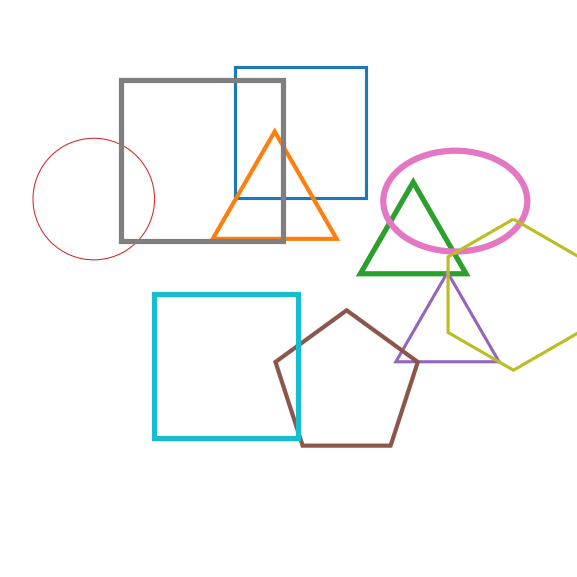[{"shape": "square", "thickness": 1.5, "radius": 0.57, "center": [0.52, 0.77]}, {"shape": "triangle", "thickness": 2, "radius": 0.62, "center": [0.476, 0.647]}, {"shape": "triangle", "thickness": 2.5, "radius": 0.53, "center": [0.716, 0.578]}, {"shape": "circle", "thickness": 0.5, "radius": 0.53, "center": [0.162, 0.654]}, {"shape": "triangle", "thickness": 1.5, "radius": 0.52, "center": [0.775, 0.424]}, {"shape": "pentagon", "thickness": 2, "radius": 0.65, "center": [0.6, 0.332]}, {"shape": "oval", "thickness": 3, "radius": 0.62, "center": [0.788, 0.651]}, {"shape": "square", "thickness": 2.5, "radius": 0.7, "center": [0.35, 0.722]}, {"shape": "hexagon", "thickness": 1.5, "radius": 0.65, "center": [0.889, 0.489]}, {"shape": "square", "thickness": 2.5, "radius": 0.62, "center": [0.392, 0.366]}]